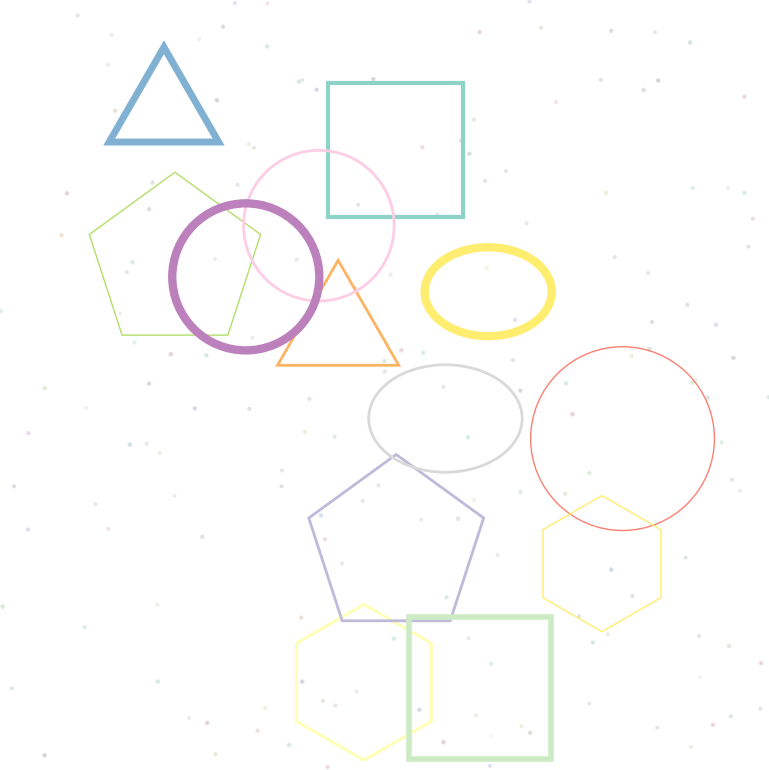[{"shape": "square", "thickness": 1.5, "radius": 0.44, "center": [0.514, 0.805]}, {"shape": "hexagon", "thickness": 1, "radius": 0.51, "center": [0.473, 0.114]}, {"shape": "pentagon", "thickness": 1, "radius": 0.6, "center": [0.515, 0.29]}, {"shape": "circle", "thickness": 0.5, "radius": 0.6, "center": [0.808, 0.43]}, {"shape": "triangle", "thickness": 2.5, "radius": 0.41, "center": [0.213, 0.857]}, {"shape": "triangle", "thickness": 1, "radius": 0.45, "center": [0.439, 0.571]}, {"shape": "pentagon", "thickness": 0.5, "radius": 0.58, "center": [0.227, 0.659]}, {"shape": "circle", "thickness": 1, "radius": 0.49, "center": [0.414, 0.707]}, {"shape": "oval", "thickness": 1, "radius": 0.5, "center": [0.578, 0.456]}, {"shape": "circle", "thickness": 3, "radius": 0.48, "center": [0.319, 0.64]}, {"shape": "square", "thickness": 2, "radius": 0.46, "center": [0.623, 0.107]}, {"shape": "hexagon", "thickness": 0.5, "radius": 0.44, "center": [0.782, 0.268]}, {"shape": "oval", "thickness": 3, "radius": 0.41, "center": [0.634, 0.621]}]